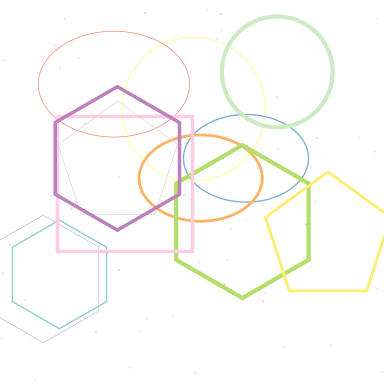[{"shape": "hexagon", "thickness": 1, "radius": 0.71, "center": [0.154, 0.287]}, {"shape": "circle", "thickness": 1, "radius": 0.93, "center": [0.503, 0.717]}, {"shape": "hexagon", "thickness": 0.5, "radius": 0.83, "center": [0.113, 0.275]}, {"shape": "oval", "thickness": 0.5, "radius": 0.98, "center": [0.296, 0.781]}, {"shape": "oval", "thickness": 1, "radius": 0.81, "center": [0.639, 0.589]}, {"shape": "oval", "thickness": 2, "radius": 0.8, "center": [0.521, 0.537]}, {"shape": "hexagon", "thickness": 3, "radius": 0.99, "center": [0.63, 0.424]}, {"shape": "square", "thickness": 2.5, "radius": 0.88, "center": [0.323, 0.523]}, {"shape": "pentagon", "thickness": 0.5, "radius": 0.81, "center": [0.306, 0.575]}, {"shape": "hexagon", "thickness": 2.5, "radius": 0.93, "center": [0.305, 0.588]}, {"shape": "circle", "thickness": 3, "radius": 0.72, "center": [0.72, 0.813]}, {"shape": "pentagon", "thickness": 2, "radius": 0.85, "center": [0.852, 0.383]}]